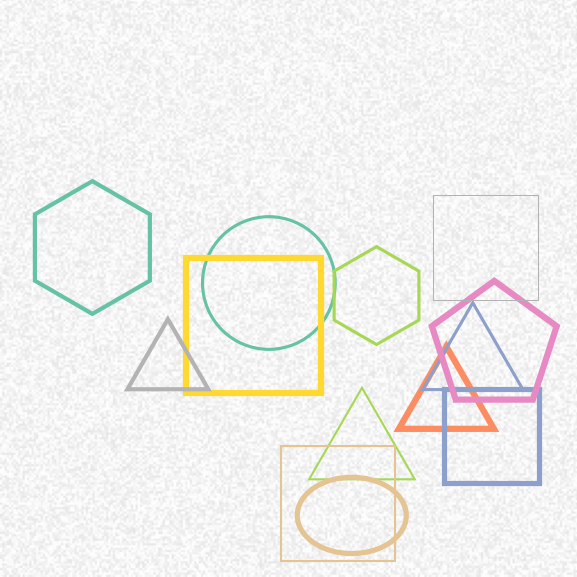[{"shape": "hexagon", "thickness": 2, "radius": 0.57, "center": [0.16, 0.571]}, {"shape": "circle", "thickness": 1.5, "radius": 0.57, "center": [0.466, 0.509]}, {"shape": "triangle", "thickness": 3, "radius": 0.48, "center": [0.773, 0.304]}, {"shape": "square", "thickness": 2.5, "radius": 0.41, "center": [0.851, 0.244]}, {"shape": "triangle", "thickness": 1.5, "radius": 0.5, "center": [0.819, 0.375]}, {"shape": "pentagon", "thickness": 3, "radius": 0.57, "center": [0.856, 0.399]}, {"shape": "triangle", "thickness": 1, "radius": 0.53, "center": [0.627, 0.222]}, {"shape": "hexagon", "thickness": 1.5, "radius": 0.42, "center": [0.652, 0.487]}, {"shape": "square", "thickness": 3, "radius": 0.58, "center": [0.439, 0.436]}, {"shape": "oval", "thickness": 2.5, "radius": 0.47, "center": [0.609, 0.107]}, {"shape": "square", "thickness": 1, "radius": 0.5, "center": [0.585, 0.128]}, {"shape": "square", "thickness": 0.5, "radius": 0.45, "center": [0.84, 0.57]}, {"shape": "triangle", "thickness": 2, "radius": 0.4, "center": [0.291, 0.366]}]